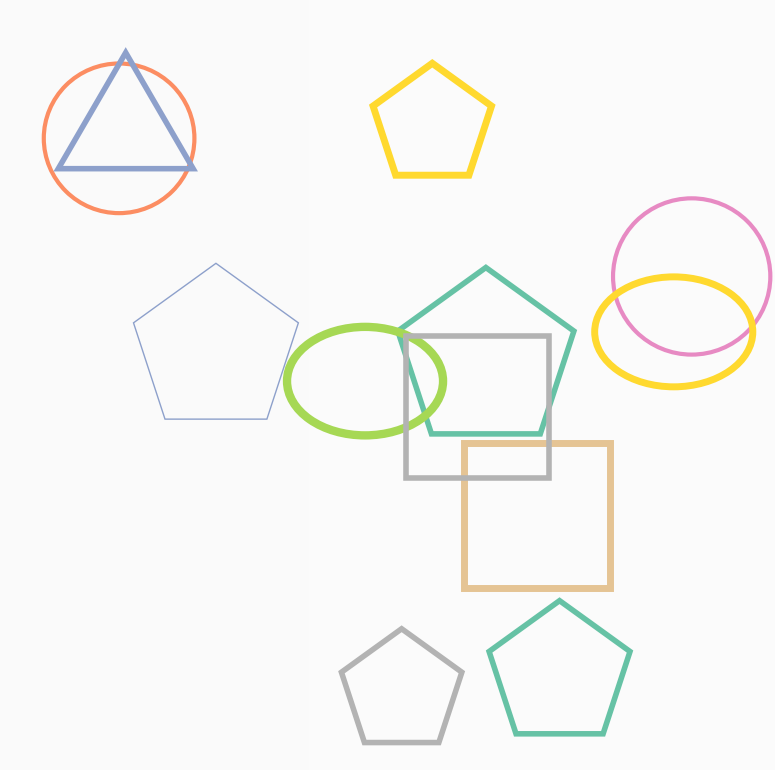[{"shape": "pentagon", "thickness": 2, "radius": 0.48, "center": [0.722, 0.124]}, {"shape": "pentagon", "thickness": 2, "radius": 0.6, "center": [0.627, 0.533]}, {"shape": "circle", "thickness": 1.5, "radius": 0.49, "center": [0.154, 0.82]}, {"shape": "pentagon", "thickness": 0.5, "radius": 0.56, "center": [0.279, 0.546]}, {"shape": "triangle", "thickness": 2, "radius": 0.5, "center": [0.162, 0.831]}, {"shape": "circle", "thickness": 1.5, "radius": 0.51, "center": [0.892, 0.641]}, {"shape": "oval", "thickness": 3, "radius": 0.5, "center": [0.471, 0.505]}, {"shape": "oval", "thickness": 2.5, "radius": 0.51, "center": [0.869, 0.569]}, {"shape": "pentagon", "thickness": 2.5, "radius": 0.4, "center": [0.558, 0.837]}, {"shape": "square", "thickness": 2.5, "radius": 0.47, "center": [0.693, 0.33]}, {"shape": "pentagon", "thickness": 2, "radius": 0.41, "center": [0.518, 0.102]}, {"shape": "square", "thickness": 2, "radius": 0.46, "center": [0.616, 0.471]}]